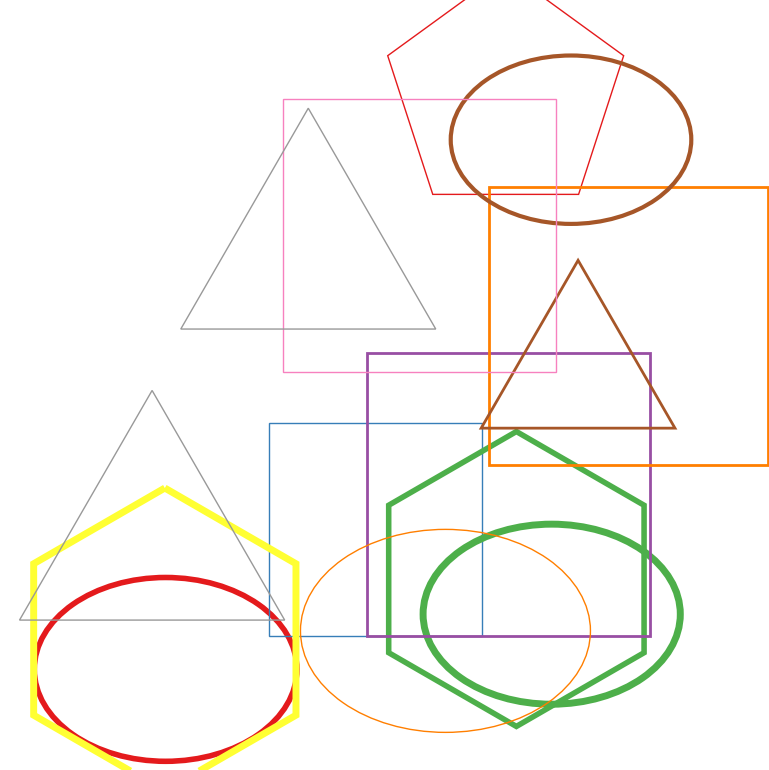[{"shape": "pentagon", "thickness": 0.5, "radius": 0.81, "center": [0.657, 0.878]}, {"shape": "oval", "thickness": 2, "radius": 0.85, "center": [0.215, 0.131]}, {"shape": "square", "thickness": 0.5, "radius": 0.69, "center": [0.487, 0.312]}, {"shape": "hexagon", "thickness": 2, "radius": 0.96, "center": [0.671, 0.248]}, {"shape": "oval", "thickness": 2.5, "radius": 0.84, "center": [0.716, 0.202]}, {"shape": "square", "thickness": 1, "radius": 0.92, "center": [0.661, 0.358]}, {"shape": "square", "thickness": 1, "radius": 0.9, "center": [0.816, 0.577]}, {"shape": "oval", "thickness": 0.5, "radius": 0.94, "center": [0.579, 0.181]}, {"shape": "hexagon", "thickness": 2.5, "radius": 0.98, "center": [0.214, 0.17]}, {"shape": "oval", "thickness": 1.5, "radius": 0.78, "center": [0.742, 0.819]}, {"shape": "triangle", "thickness": 1, "radius": 0.73, "center": [0.751, 0.517]}, {"shape": "square", "thickness": 0.5, "radius": 0.89, "center": [0.545, 0.694]}, {"shape": "triangle", "thickness": 0.5, "radius": 0.99, "center": [0.198, 0.294]}, {"shape": "triangle", "thickness": 0.5, "radius": 0.96, "center": [0.4, 0.668]}]